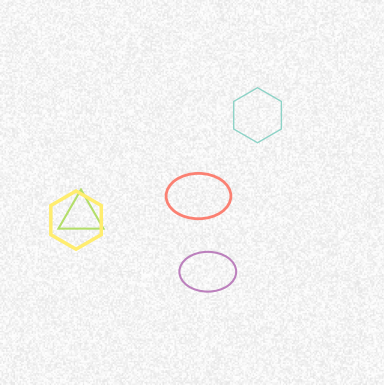[{"shape": "hexagon", "thickness": 1, "radius": 0.36, "center": [0.669, 0.701]}, {"shape": "oval", "thickness": 2, "radius": 0.42, "center": [0.516, 0.491]}, {"shape": "triangle", "thickness": 1.5, "radius": 0.34, "center": [0.21, 0.44]}, {"shape": "oval", "thickness": 1.5, "radius": 0.37, "center": [0.54, 0.294]}, {"shape": "hexagon", "thickness": 2.5, "radius": 0.38, "center": [0.198, 0.428]}]